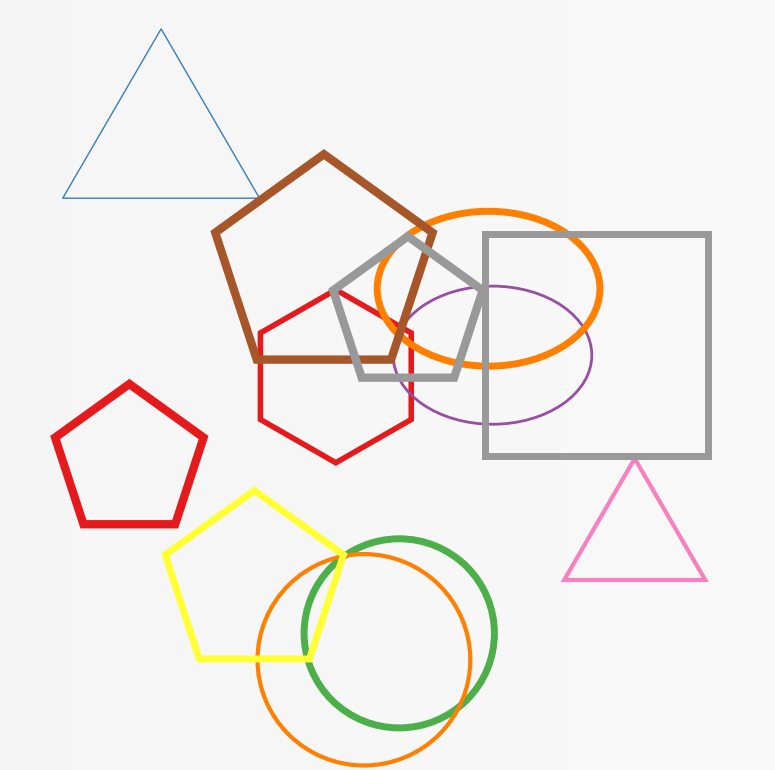[{"shape": "hexagon", "thickness": 2, "radius": 0.56, "center": [0.433, 0.511]}, {"shape": "pentagon", "thickness": 3, "radius": 0.5, "center": [0.167, 0.401]}, {"shape": "triangle", "thickness": 0.5, "radius": 0.73, "center": [0.208, 0.816]}, {"shape": "circle", "thickness": 2.5, "radius": 0.61, "center": [0.515, 0.177]}, {"shape": "oval", "thickness": 1, "radius": 0.64, "center": [0.635, 0.539]}, {"shape": "circle", "thickness": 1.5, "radius": 0.69, "center": [0.47, 0.143]}, {"shape": "oval", "thickness": 2.5, "radius": 0.72, "center": [0.63, 0.625]}, {"shape": "pentagon", "thickness": 2.5, "radius": 0.6, "center": [0.328, 0.242]}, {"shape": "pentagon", "thickness": 3, "radius": 0.74, "center": [0.418, 0.652]}, {"shape": "triangle", "thickness": 1.5, "radius": 0.53, "center": [0.819, 0.299]}, {"shape": "pentagon", "thickness": 3, "radius": 0.51, "center": [0.526, 0.592]}, {"shape": "square", "thickness": 2.5, "radius": 0.72, "center": [0.77, 0.552]}]